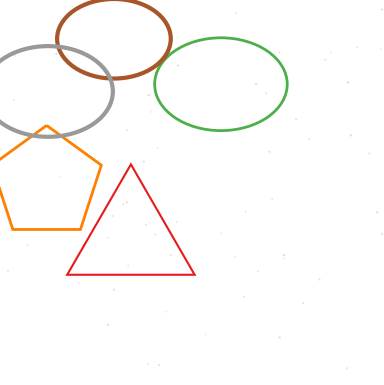[{"shape": "triangle", "thickness": 1.5, "radius": 0.96, "center": [0.34, 0.382]}, {"shape": "oval", "thickness": 2, "radius": 0.86, "center": [0.574, 0.781]}, {"shape": "pentagon", "thickness": 2, "radius": 0.75, "center": [0.121, 0.525]}, {"shape": "oval", "thickness": 3, "radius": 0.74, "center": [0.296, 0.899]}, {"shape": "oval", "thickness": 3, "radius": 0.84, "center": [0.125, 0.762]}]